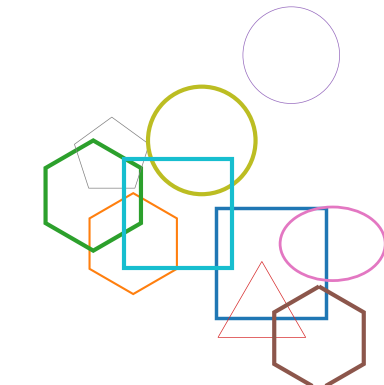[{"shape": "square", "thickness": 2.5, "radius": 0.71, "center": [0.704, 0.317]}, {"shape": "hexagon", "thickness": 1.5, "radius": 0.66, "center": [0.346, 0.367]}, {"shape": "hexagon", "thickness": 3, "radius": 0.72, "center": [0.242, 0.492]}, {"shape": "triangle", "thickness": 0.5, "radius": 0.66, "center": [0.68, 0.189]}, {"shape": "circle", "thickness": 0.5, "radius": 0.63, "center": [0.757, 0.857]}, {"shape": "hexagon", "thickness": 3, "radius": 0.67, "center": [0.829, 0.122]}, {"shape": "oval", "thickness": 2, "radius": 0.68, "center": [0.864, 0.367]}, {"shape": "pentagon", "thickness": 0.5, "radius": 0.51, "center": [0.29, 0.594]}, {"shape": "circle", "thickness": 3, "radius": 0.7, "center": [0.524, 0.635]}, {"shape": "square", "thickness": 3, "radius": 0.71, "center": [0.463, 0.445]}]